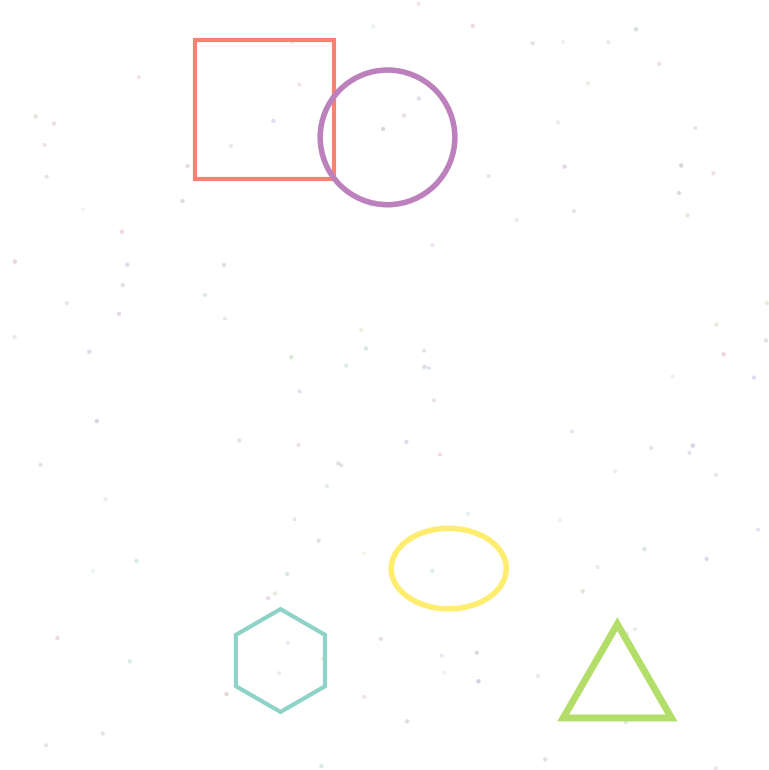[{"shape": "hexagon", "thickness": 1.5, "radius": 0.33, "center": [0.364, 0.142]}, {"shape": "square", "thickness": 1.5, "radius": 0.45, "center": [0.343, 0.858]}, {"shape": "triangle", "thickness": 2.5, "radius": 0.41, "center": [0.802, 0.108]}, {"shape": "circle", "thickness": 2, "radius": 0.44, "center": [0.503, 0.822]}, {"shape": "oval", "thickness": 2, "radius": 0.37, "center": [0.583, 0.262]}]